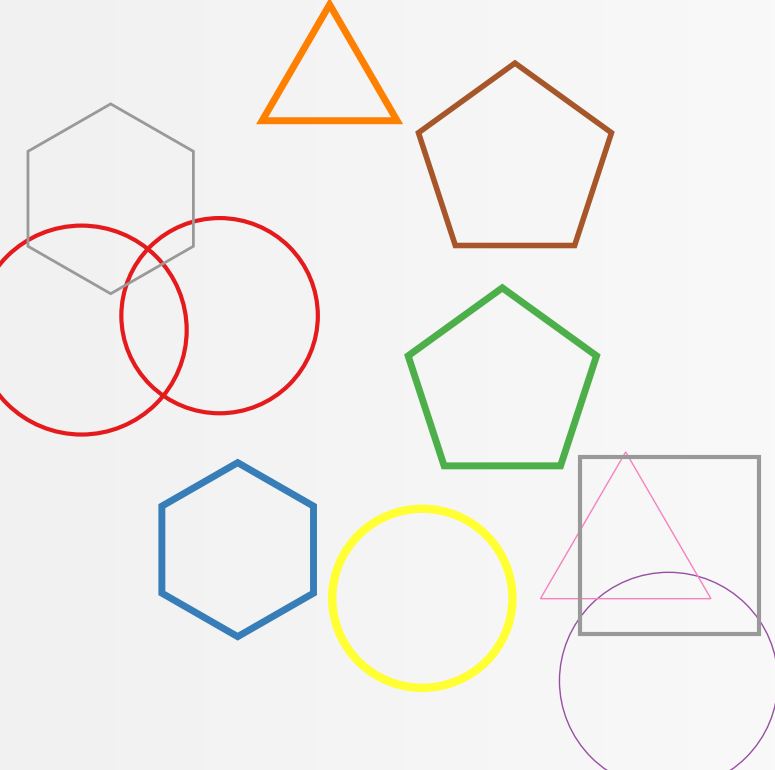[{"shape": "circle", "thickness": 1.5, "radius": 0.68, "center": [0.105, 0.571]}, {"shape": "circle", "thickness": 1.5, "radius": 0.63, "center": [0.283, 0.59]}, {"shape": "hexagon", "thickness": 2.5, "radius": 0.56, "center": [0.307, 0.286]}, {"shape": "pentagon", "thickness": 2.5, "radius": 0.64, "center": [0.648, 0.498]}, {"shape": "circle", "thickness": 0.5, "radius": 0.7, "center": [0.863, 0.116]}, {"shape": "triangle", "thickness": 2.5, "radius": 0.5, "center": [0.425, 0.893]}, {"shape": "circle", "thickness": 3, "radius": 0.58, "center": [0.545, 0.223]}, {"shape": "pentagon", "thickness": 2, "radius": 0.65, "center": [0.664, 0.787]}, {"shape": "triangle", "thickness": 0.5, "radius": 0.64, "center": [0.807, 0.286]}, {"shape": "square", "thickness": 1.5, "radius": 0.58, "center": [0.864, 0.291]}, {"shape": "hexagon", "thickness": 1, "radius": 0.62, "center": [0.143, 0.742]}]